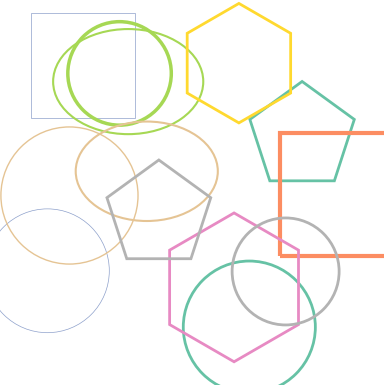[{"shape": "circle", "thickness": 2, "radius": 0.86, "center": [0.648, 0.15]}, {"shape": "pentagon", "thickness": 2, "radius": 0.71, "center": [0.785, 0.646]}, {"shape": "square", "thickness": 3, "radius": 0.8, "center": [0.888, 0.495]}, {"shape": "square", "thickness": 0.5, "radius": 0.68, "center": [0.215, 0.83]}, {"shape": "circle", "thickness": 0.5, "radius": 0.8, "center": [0.123, 0.297]}, {"shape": "hexagon", "thickness": 2, "radius": 0.97, "center": [0.608, 0.254]}, {"shape": "circle", "thickness": 2.5, "radius": 0.67, "center": [0.311, 0.809]}, {"shape": "oval", "thickness": 1.5, "radius": 0.97, "center": [0.333, 0.788]}, {"shape": "hexagon", "thickness": 2, "radius": 0.78, "center": [0.621, 0.836]}, {"shape": "circle", "thickness": 1, "radius": 0.89, "center": [0.18, 0.492]}, {"shape": "oval", "thickness": 1.5, "radius": 0.92, "center": [0.381, 0.555]}, {"shape": "circle", "thickness": 2, "radius": 0.69, "center": [0.742, 0.295]}, {"shape": "pentagon", "thickness": 2, "radius": 0.71, "center": [0.413, 0.443]}]